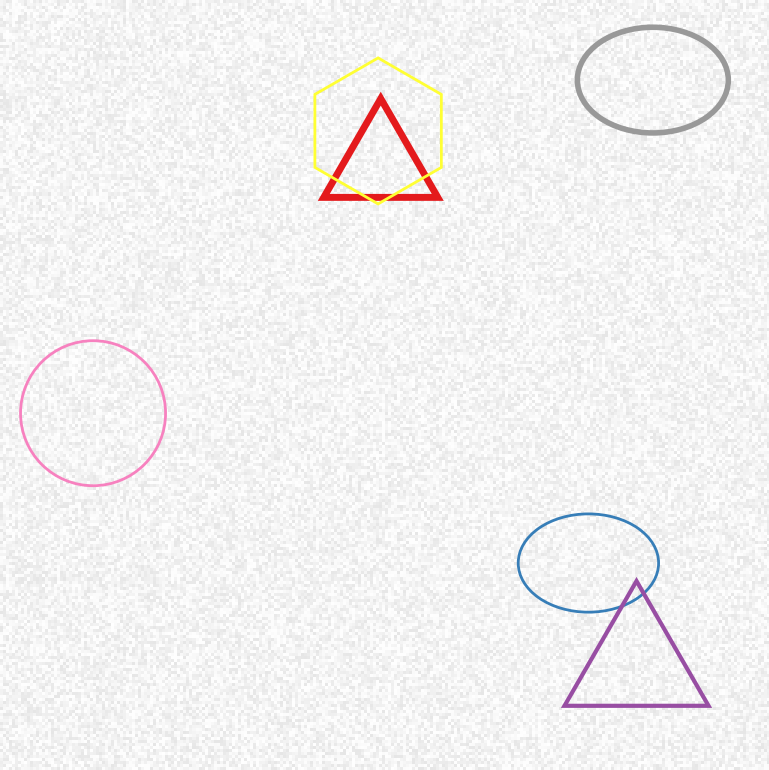[{"shape": "triangle", "thickness": 2.5, "radius": 0.43, "center": [0.495, 0.786]}, {"shape": "oval", "thickness": 1, "radius": 0.46, "center": [0.764, 0.269]}, {"shape": "triangle", "thickness": 1.5, "radius": 0.54, "center": [0.827, 0.137]}, {"shape": "hexagon", "thickness": 1, "radius": 0.47, "center": [0.491, 0.83]}, {"shape": "circle", "thickness": 1, "radius": 0.47, "center": [0.121, 0.463]}, {"shape": "oval", "thickness": 2, "radius": 0.49, "center": [0.848, 0.896]}]